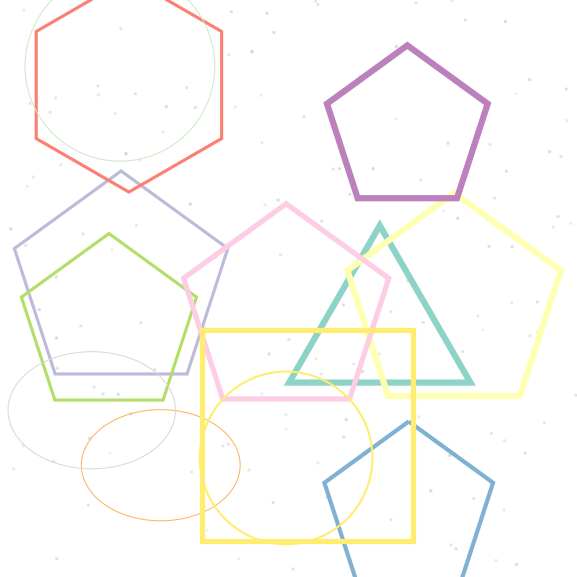[{"shape": "triangle", "thickness": 3, "radius": 0.91, "center": [0.658, 0.427]}, {"shape": "pentagon", "thickness": 3, "radius": 0.97, "center": [0.786, 0.471]}, {"shape": "pentagon", "thickness": 1.5, "radius": 0.97, "center": [0.21, 0.509]}, {"shape": "hexagon", "thickness": 1.5, "radius": 0.93, "center": [0.223, 0.852]}, {"shape": "pentagon", "thickness": 2, "radius": 0.77, "center": [0.708, 0.116]}, {"shape": "oval", "thickness": 0.5, "radius": 0.69, "center": [0.278, 0.194]}, {"shape": "pentagon", "thickness": 1.5, "radius": 0.8, "center": [0.189, 0.435]}, {"shape": "pentagon", "thickness": 2.5, "radius": 0.93, "center": [0.496, 0.46]}, {"shape": "oval", "thickness": 0.5, "radius": 0.72, "center": [0.159, 0.289]}, {"shape": "pentagon", "thickness": 3, "radius": 0.73, "center": [0.705, 0.774]}, {"shape": "circle", "thickness": 0.5, "radius": 0.82, "center": [0.208, 0.884]}, {"shape": "circle", "thickness": 1, "radius": 0.75, "center": [0.495, 0.206]}, {"shape": "square", "thickness": 2.5, "radius": 0.91, "center": [0.532, 0.245]}]